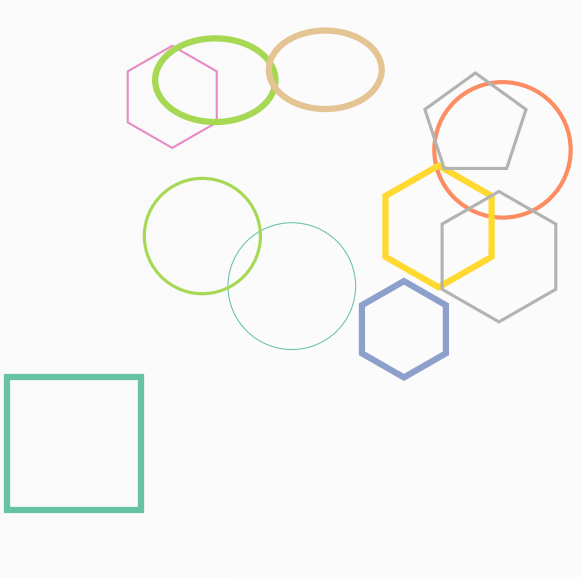[{"shape": "square", "thickness": 3, "radius": 0.58, "center": [0.127, 0.231]}, {"shape": "circle", "thickness": 0.5, "radius": 0.55, "center": [0.502, 0.504]}, {"shape": "circle", "thickness": 2, "radius": 0.59, "center": [0.864, 0.74]}, {"shape": "hexagon", "thickness": 3, "radius": 0.42, "center": [0.695, 0.429]}, {"shape": "hexagon", "thickness": 1, "radius": 0.44, "center": [0.296, 0.831]}, {"shape": "circle", "thickness": 1.5, "radius": 0.5, "center": [0.348, 0.59]}, {"shape": "oval", "thickness": 3, "radius": 0.52, "center": [0.37, 0.86]}, {"shape": "hexagon", "thickness": 3, "radius": 0.53, "center": [0.754, 0.607]}, {"shape": "oval", "thickness": 3, "radius": 0.49, "center": [0.56, 0.878]}, {"shape": "hexagon", "thickness": 1.5, "radius": 0.56, "center": [0.858, 0.555]}, {"shape": "pentagon", "thickness": 1.5, "radius": 0.46, "center": [0.818, 0.781]}]